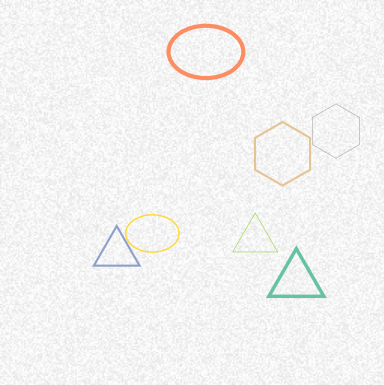[{"shape": "triangle", "thickness": 2.5, "radius": 0.41, "center": [0.77, 0.272]}, {"shape": "oval", "thickness": 3, "radius": 0.49, "center": [0.535, 0.865]}, {"shape": "triangle", "thickness": 1.5, "radius": 0.34, "center": [0.303, 0.344]}, {"shape": "triangle", "thickness": 0.5, "radius": 0.34, "center": [0.663, 0.379]}, {"shape": "oval", "thickness": 1, "radius": 0.35, "center": [0.396, 0.394]}, {"shape": "hexagon", "thickness": 1.5, "radius": 0.41, "center": [0.734, 0.601]}, {"shape": "hexagon", "thickness": 0.5, "radius": 0.35, "center": [0.873, 0.66]}]